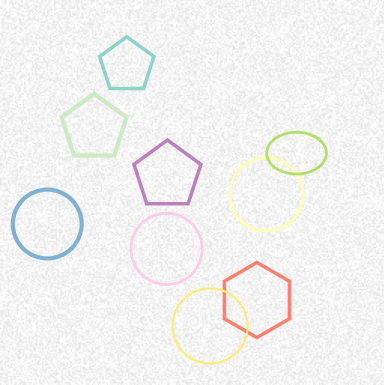[{"shape": "pentagon", "thickness": 2.5, "radius": 0.37, "center": [0.329, 0.83]}, {"shape": "circle", "thickness": 2, "radius": 0.47, "center": [0.692, 0.495]}, {"shape": "hexagon", "thickness": 2.5, "radius": 0.49, "center": [0.667, 0.221]}, {"shape": "circle", "thickness": 3, "radius": 0.45, "center": [0.123, 0.418]}, {"shape": "oval", "thickness": 2, "radius": 0.39, "center": [0.77, 0.602]}, {"shape": "circle", "thickness": 2, "radius": 0.46, "center": [0.433, 0.354]}, {"shape": "pentagon", "thickness": 2.5, "radius": 0.46, "center": [0.435, 0.545]}, {"shape": "pentagon", "thickness": 3, "radius": 0.44, "center": [0.244, 0.668]}, {"shape": "circle", "thickness": 1.5, "radius": 0.49, "center": [0.546, 0.153]}]